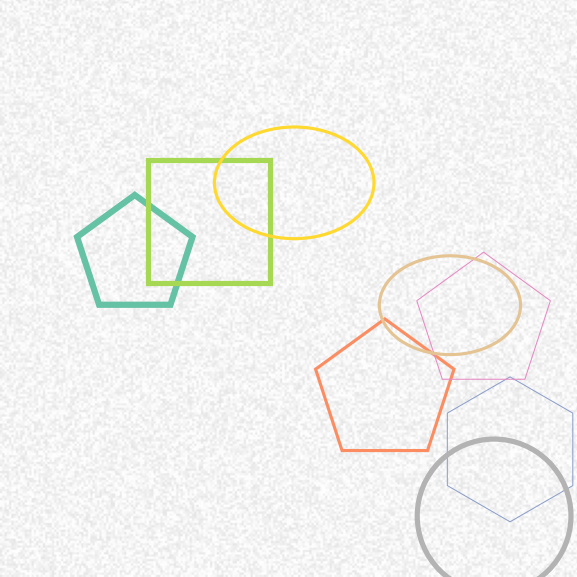[{"shape": "pentagon", "thickness": 3, "radius": 0.53, "center": [0.233, 0.556]}, {"shape": "pentagon", "thickness": 1.5, "radius": 0.63, "center": [0.666, 0.321]}, {"shape": "hexagon", "thickness": 0.5, "radius": 0.63, "center": [0.883, 0.221]}, {"shape": "pentagon", "thickness": 0.5, "radius": 0.61, "center": [0.837, 0.441]}, {"shape": "square", "thickness": 2.5, "radius": 0.53, "center": [0.362, 0.616]}, {"shape": "oval", "thickness": 1.5, "radius": 0.69, "center": [0.509, 0.683]}, {"shape": "oval", "thickness": 1.5, "radius": 0.61, "center": [0.779, 0.471]}, {"shape": "circle", "thickness": 2.5, "radius": 0.67, "center": [0.856, 0.106]}]